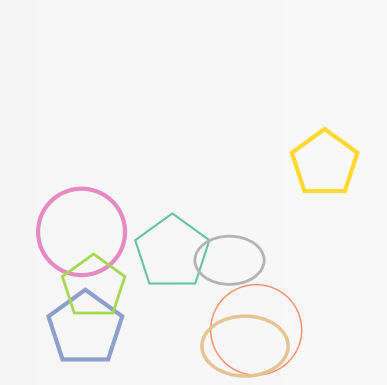[{"shape": "pentagon", "thickness": 1.5, "radius": 0.5, "center": [0.445, 0.345]}, {"shape": "circle", "thickness": 1, "radius": 0.59, "center": [0.661, 0.143]}, {"shape": "pentagon", "thickness": 3, "radius": 0.5, "center": [0.22, 0.147]}, {"shape": "circle", "thickness": 3, "radius": 0.56, "center": [0.211, 0.398]}, {"shape": "pentagon", "thickness": 2, "radius": 0.42, "center": [0.242, 0.256]}, {"shape": "pentagon", "thickness": 3, "radius": 0.44, "center": [0.838, 0.576]}, {"shape": "oval", "thickness": 2.5, "radius": 0.56, "center": [0.632, 0.101]}, {"shape": "oval", "thickness": 2, "radius": 0.45, "center": [0.592, 0.324]}]